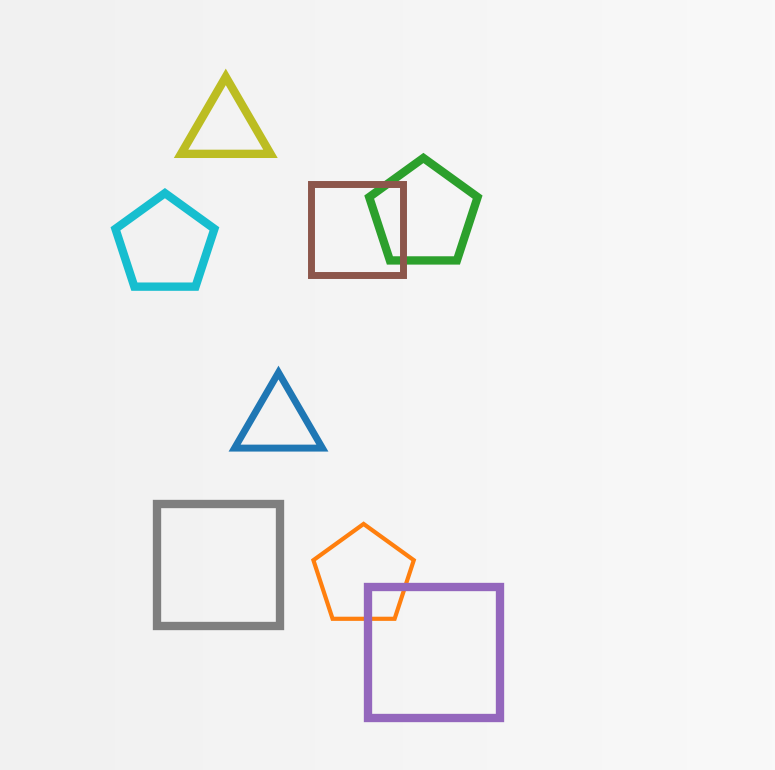[{"shape": "triangle", "thickness": 2.5, "radius": 0.33, "center": [0.359, 0.451]}, {"shape": "pentagon", "thickness": 1.5, "radius": 0.34, "center": [0.469, 0.251]}, {"shape": "pentagon", "thickness": 3, "radius": 0.37, "center": [0.546, 0.721]}, {"shape": "square", "thickness": 3, "radius": 0.42, "center": [0.56, 0.152]}, {"shape": "square", "thickness": 2.5, "radius": 0.3, "center": [0.461, 0.702]}, {"shape": "square", "thickness": 3, "radius": 0.4, "center": [0.282, 0.266]}, {"shape": "triangle", "thickness": 3, "radius": 0.33, "center": [0.291, 0.834]}, {"shape": "pentagon", "thickness": 3, "radius": 0.34, "center": [0.213, 0.682]}]